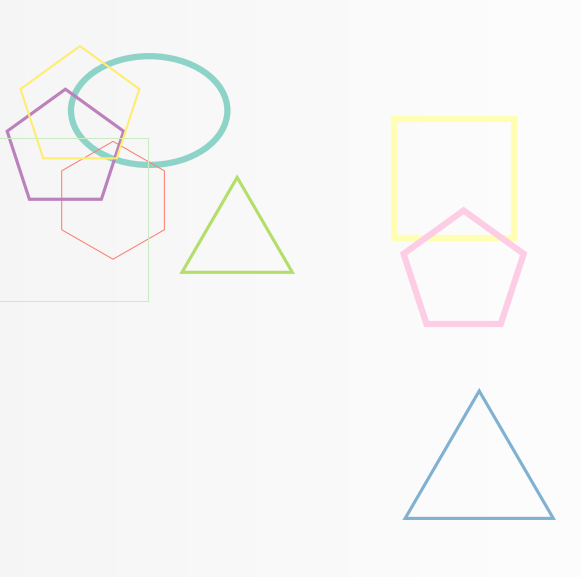[{"shape": "oval", "thickness": 3, "radius": 0.67, "center": [0.257, 0.808]}, {"shape": "square", "thickness": 3, "radius": 0.52, "center": [0.781, 0.69]}, {"shape": "hexagon", "thickness": 0.5, "radius": 0.51, "center": [0.194, 0.652]}, {"shape": "triangle", "thickness": 1.5, "radius": 0.74, "center": [0.824, 0.175]}, {"shape": "triangle", "thickness": 1.5, "radius": 0.55, "center": [0.408, 0.582]}, {"shape": "pentagon", "thickness": 3, "radius": 0.54, "center": [0.798, 0.526]}, {"shape": "pentagon", "thickness": 1.5, "radius": 0.53, "center": [0.113, 0.739]}, {"shape": "square", "thickness": 0.5, "radius": 0.71, "center": [0.113, 0.619]}, {"shape": "pentagon", "thickness": 1, "radius": 0.54, "center": [0.138, 0.812]}]